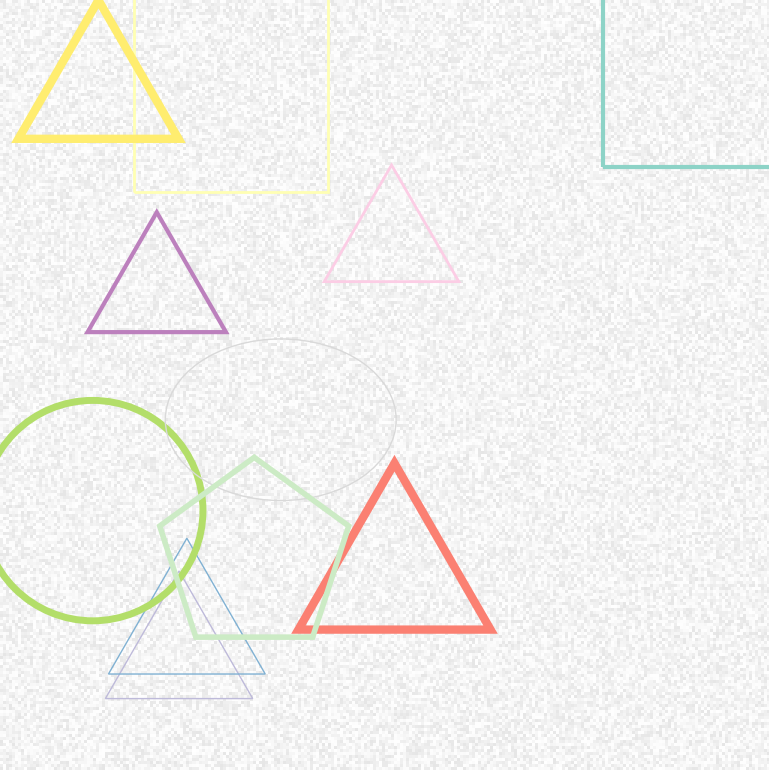[{"shape": "square", "thickness": 1.5, "radius": 0.58, "center": [0.899, 0.9]}, {"shape": "square", "thickness": 1, "radius": 0.63, "center": [0.3, 0.876]}, {"shape": "triangle", "thickness": 0.5, "radius": 0.55, "center": [0.233, 0.148]}, {"shape": "triangle", "thickness": 3, "radius": 0.72, "center": [0.512, 0.254]}, {"shape": "triangle", "thickness": 0.5, "radius": 0.59, "center": [0.243, 0.183]}, {"shape": "circle", "thickness": 2.5, "radius": 0.72, "center": [0.12, 0.337]}, {"shape": "triangle", "thickness": 1, "radius": 0.5, "center": [0.509, 0.685]}, {"shape": "oval", "thickness": 0.5, "radius": 0.75, "center": [0.365, 0.455]}, {"shape": "triangle", "thickness": 1.5, "radius": 0.52, "center": [0.204, 0.621]}, {"shape": "pentagon", "thickness": 2, "radius": 0.65, "center": [0.33, 0.277]}, {"shape": "triangle", "thickness": 3, "radius": 0.6, "center": [0.128, 0.88]}]